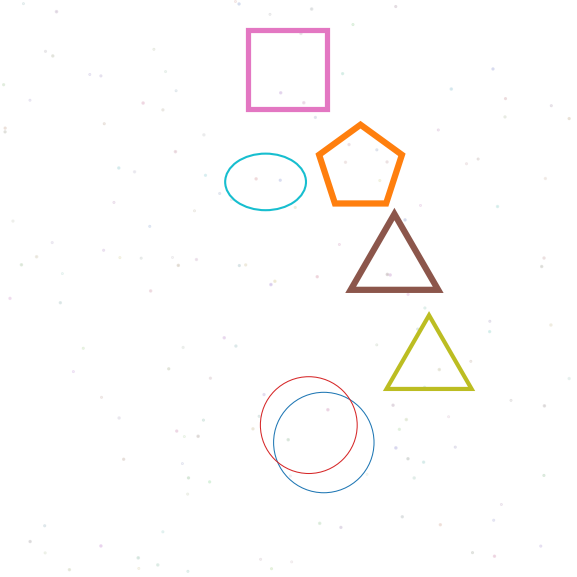[{"shape": "circle", "thickness": 0.5, "radius": 0.43, "center": [0.561, 0.233]}, {"shape": "pentagon", "thickness": 3, "radius": 0.38, "center": [0.624, 0.708]}, {"shape": "circle", "thickness": 0.5, "radius": 0.42, "center": [0.535, 0.263]}, {"shape": "triangle", "thickness": 3, "radius": 0.44, "center": [0.683, 0.541]}, {"shape": "square", "thickness": 2.5, "radius": 0.34, "center": [0.498, 0.879]}, {"shape": "triangle", "thickness": 2, "radius": 0.43, "center": [0.743, 0.368]}, {"shape": "oval", "thickness": 1, "radius": 0.35, "center": [0.46, 0.684]}]